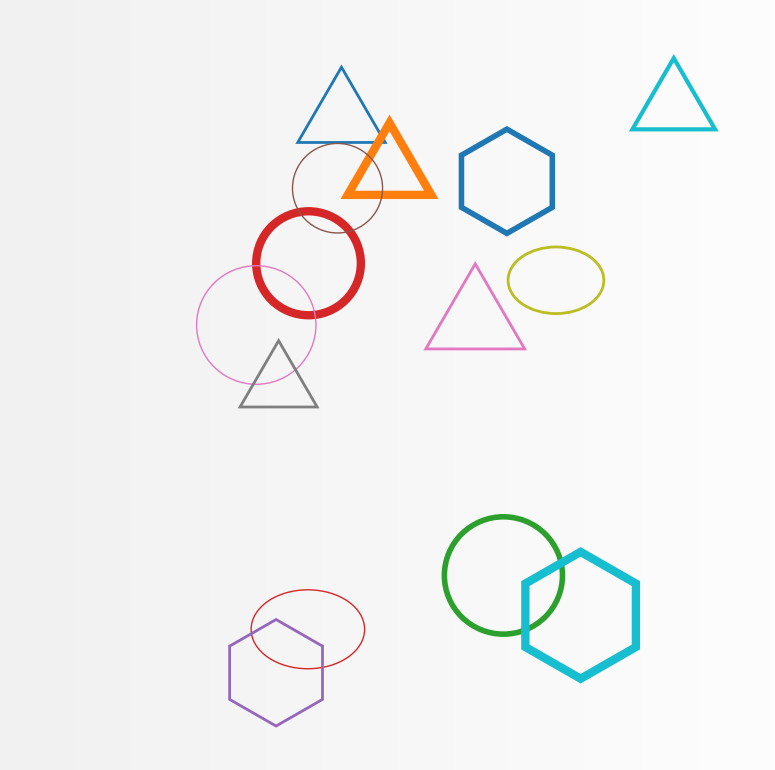[{"shape": "hexagon", "thickness": 2, "radius": 0.34, "center": [0.654, 0.765]}, {"shape": "triangle", "thickness": 1, "radius": 0.33, "center": [0.441, 0.848]}, {"shape": "triangle", "thickness": 3, "radius": 0.31, "center": [0.503, 0.778]}, {"shape": "circle", "thickness": 2, "radius": 0.38, "center": [0.65, 0.253]}, {"shape": "circle", "thickness": 3, "radius": 0.34, "center": [0.398, 0.658]}, {"shape": "oval", "thickness": 0.5, "radius": 0.37, "center": [0.397, 0.183]}, {"shape": "hexagon", "thickness": 1, "radius": 0.35, "center": [0.356, 0.126]}, {"shape": "circle", "thickness": 0.5, "radius": 0.29, "center": [0.436, 0.756]}, {"shape": "circle", "thickness": 0.5, "radius": 0.38, "center": [0.331, 0.578]}, {"shape": "triangle", "thickness": 1, "radius": 0.37, "center": [0.613, 0.584]}, {"shape": "triangle", "thickness": 1, "radius": 0.29, "center": [0.36, 0.5]}, {"shape": "oval", "thickness": 1, "radius": 0.31, "center": [0.717, 0.636]}, {"shape": "triangle", "thickness": 1.5, "radius": 0.31, "center": [0.869, 0.863]}, {"shape": "hexagon", "thickness": 3, "radius": 0.41, "center": [0.749, 0.201]}]